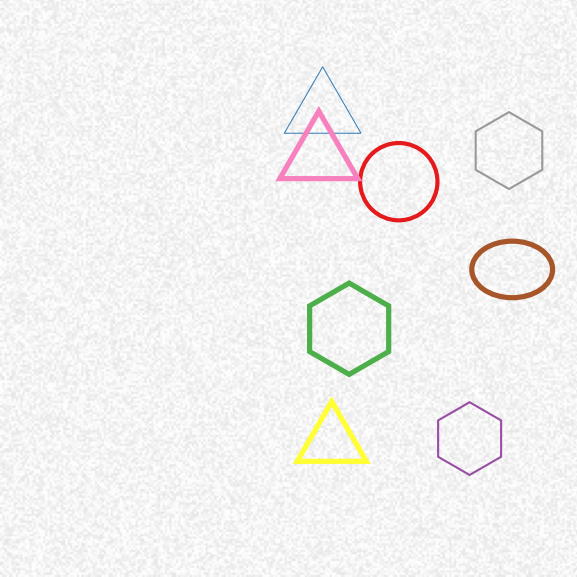[{"shape": "circle", "thickness": 2, "radius": 0.33, "center": [0.691, 0.685]}, {"shape": "triangle", "thickness": 0.5, "radius": 0.38, "center": [0.559, 0.807]}, {"shape": "hexagon", "thickness": 2.5, "radius": 0.4, "center": [0.605, 0.43]}, {"shape": "hexagon", "thickness": 1, "radius": 0.31, "center": [0.813, 0.24]}, {"shape": "triangle", "thickness": 2.5, "radius": 0.35, "center": [0.575, 0.235]}, {"shape": "oval", "thickness": 2.5, "radius": 0.35, "center": [0.887, 0.533]}, {"shape": "triangle", "thickness": 2.5, "radius": 0.39, "center": [0.552, 0.729]}, {"shape": "hexagon", "thickness": 1, "radius": 0.33, "center": [0.881, 0.738]}]